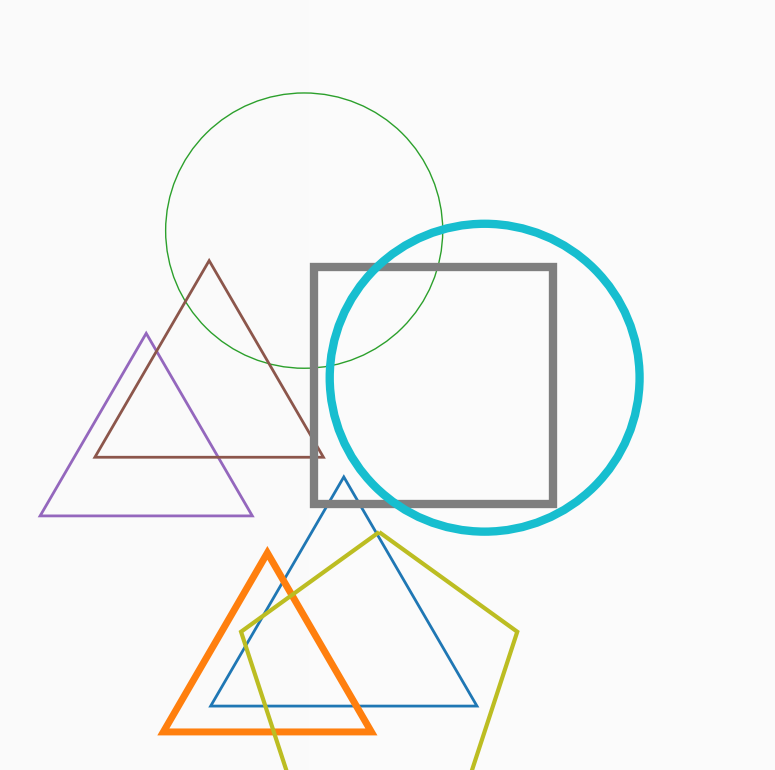[{"shape": "triangle", "thickness": 1, "radius": 0.99, "center": [0.444, 0.182]}, {"shape": "triangle", "thickness": 2.5, "radius": 0.78, "center": [0.345, 0.127]}, {"shape": "circle", "thickness": 0.5, "radius": 0.89, "center": [0.392, 0.701]}, {"shape": "triangle", "thickness": 1, "radius": 0.79, "center": [0.189, 0.409]}, {"shape": "triangle", "thickness": 1, "radius": 0.85, "center": [0.27, 0.491]}, {"shape": "square", "thickness": 3, "radius": 0.77, "center": [0.559, 0.499]}, {"shape": "pentagon", "thickness": 1.5, "radius": 0.94, "center": [0.489, 0.122]}, {"shape": "circle", "thickness": 3, "radius": 1.0, "center": [0.625, 0.509]}]